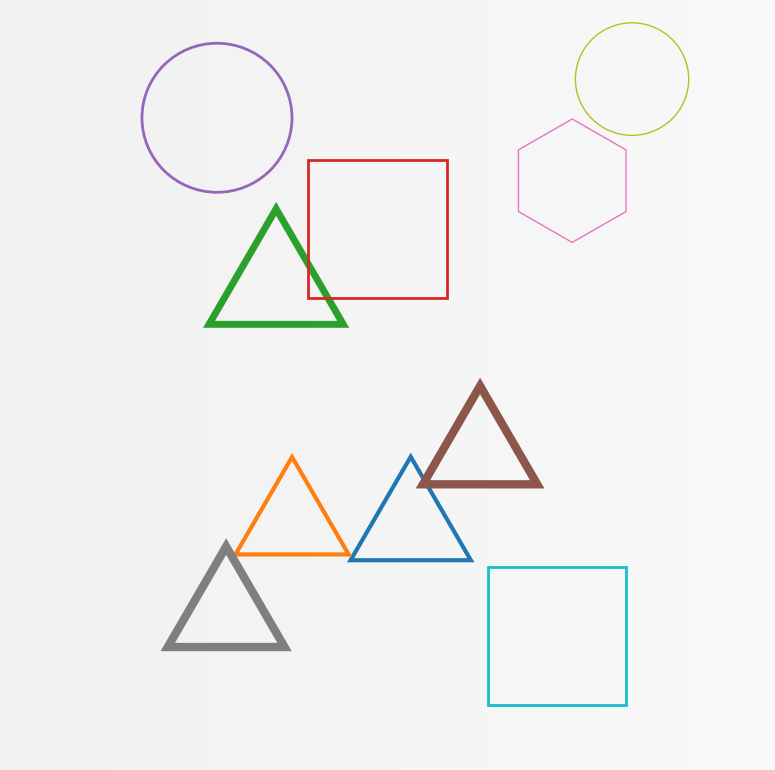[{"shape": "triangle", "thickness": 1.5, "radius": 0.45, "center": [0.53, 0.317]}, {"shape": "triangle", "thickness": 1.5, "radius": 0.42, "center": [0.377, 0.322]}, {"shape": "triangle", "thickness": 2.5, "radius": 0.5, "center": [0.356, 0.629]}, {"shape": "square", "thickness": 1, "radius": 0.45, "center": [0.487, 0.703]}, {"shape": "circle", "thickness": 1, "radius": 0.48, "center": [0.28, 0.847]}, {"shape": "triangle", "thickness": 3, "radius": 0.43, "center": [0.619, 0.414]}, {"shape": "hexagon", "thickness": 0.5, "radius": 0.4, "center": [0.738, 0.765]}, {"shape": "triangle", "thickness": 3, "radius": 0.43, "center": [0.292, 0.203]}, {"shape": "circle", "thickness": 0.5, "radius": 0.37, "center": [0.816, 0.897]}, {"shape": "square", "thickness": 1, "radius": 0.45, "center": [0.719, 0.174]}]